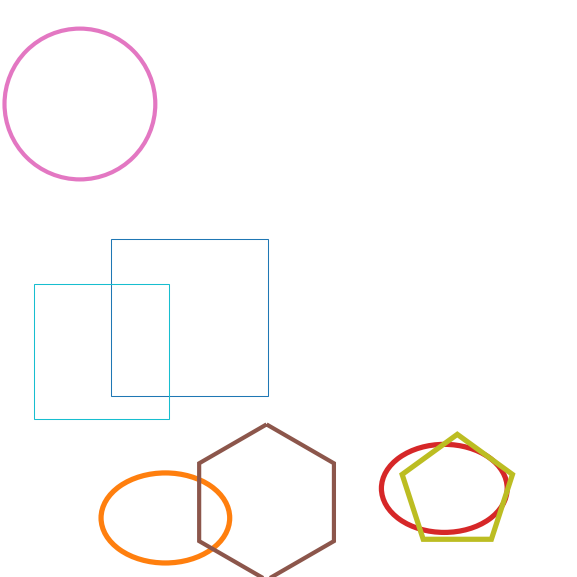[{"shape": "square", "thickness": 0.5, "radius": 0.68, "center": [0.328, 0.449]}, {"shape": "oval", "thickness": 2.5, "radius": 0.56, "center": [0.286, 0.102]}, {"shape": "oval", "thickness": 2.5, "radius": 0.54, "center": [0.769, 0.153]}, {"shape": "hexagon", "thickness": 2, "radius": 0.67, "center": [0.462, 0.13]}, {"shape": "circle", "thickness": 2, "radius": 0.65, "center": [0.138, 0.819]}, {"shape": "pentagon", "thickness": 2.5, "radius": 0.5, "center": [0.792, 0.147]}, {"shape": "square", "thickness": 0.5, "radius": 0.58, "center": [0.175, 0.39]}]